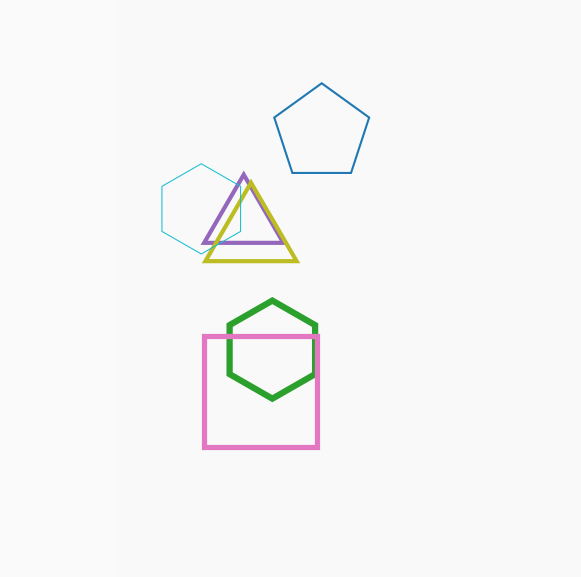[{"shape": "pentagon", "thickness": 1, "radius": 0.43, "center": [0.553, 0.769]}, {"shape": "hexagon", "thickness": 3, "radius": 0.42, "center": [0.469, 0.394]}, {"shape": "triangle", "thickness": 2, "radius": 0.39, "center": [0.419, 0.618]}, {"shape": "square", "thickness": 2.5, "radius": 0.48, "center": [0.448, 0.321]}, {"shape": "triangle", "thickness": 2, "radius": 0.45, "center": [0.432, 0.592]}, {"shape": "hexagon", "thickness": 0.5, "radius": 0.39, "center": [0.346, 0.637]}]